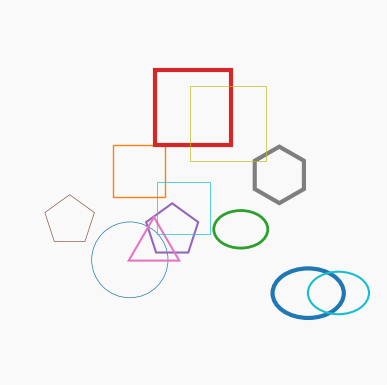[{"shape": "circle", "thickness": 0.5, "radius": 0.49, "center": [0.335, 0.325]}, {"shape": "oval", "thickness": 3, "radius": 0.46, "center": [0.795, 0.238]}, {"shape": "square", "thickness": 1, "radius": 0.34, "center": [0.359, 0.556]}, {"shape": "oval", "thickness": 2, "radius": 0.35, "center": [0.621, 0.404]}, {"shape": "square", "thickness": 3, "radius": 0.49, "center": [0.497, 0.72]}, {"shape": "pentagon", "thickness": 1.5, "radius": 0.35, "center": [0.444, 0.401]}, {"shape": "pentagon", "thickness": 0.5, "radius": 0.34, "center": [0.18, 0.427]}, {"shape": "triangle", "thickness": 1.5, "radius": 0.38, "center": [0.397, 0.361]}, {"shape": "hexagon", "thickness": 3, "radius": 0.37, "center": [0.721, 0.546]}, {"shape": "square", "thickness": 0.5, "radius": 0.49, "center": [0.588, 0.68]}, {"shape": "square", "thickness": 0.5, "radius": 0.34, "center": [0.473, 0.459]}, {"shape": "oval", "thickness": 1.5, "radius": 0.39, "center": [0.873, 0.239]}]